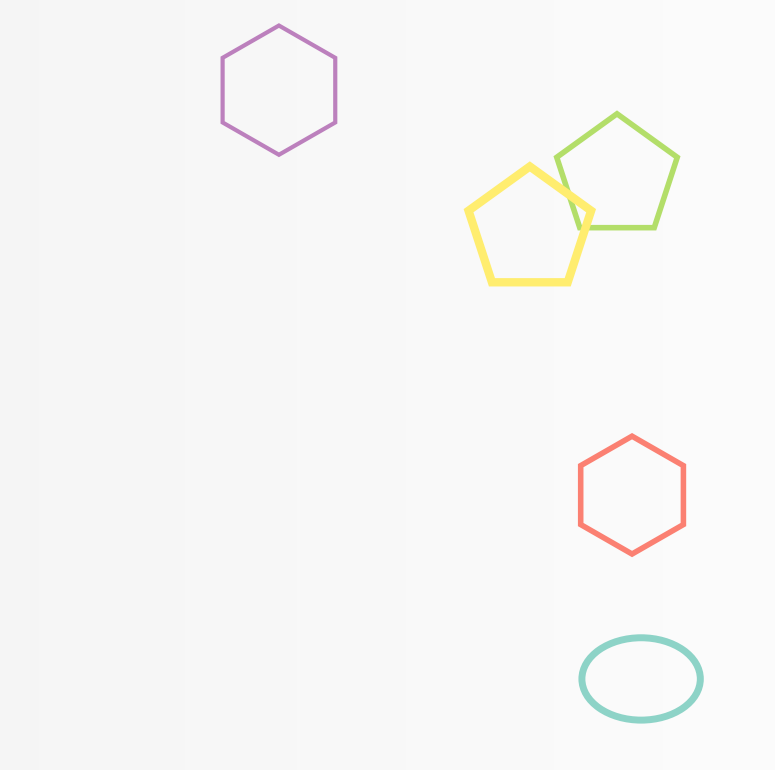[{"shape": "oval", "thickness": 2.5, "radius": 0.38, "center": [0.827, 0.118]}, {"shape": "hexagon", "thickness": 2, "radius": 0.38, "center": [0.816, 0.357]}, {"shape": "pentagon", "thickness": 2, "radius": 0.41, "center": [0.796, 0.77]}, {"shape": "hexagon", "thickness": 1.5, "radius": 0.42, "center": [0.36, 0.883]}, {"shape": "pentagon", "thickness": 3, "radius": 0.42, "center": [0.684, 0.701]}]